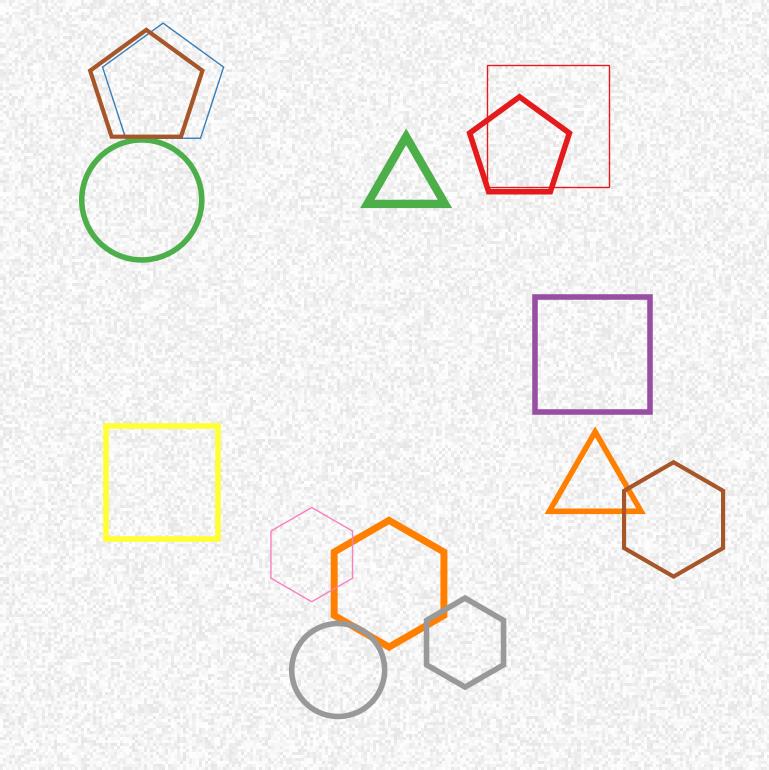[{"shape": "pentagon", "thickness": 2, "radius": 0.34, "center": [0.675, 0.806]}, {"shape": "square", "thickness": 0.5, "radius": 0.4, "center": [0.712, 0.836]}, {"shape": "pentagon", "thickness": 0.5, "radius": 0.41, "center": [0.212, 0.887]}, {"shape": "circle", "thickness": 2, "radius": 0.39, "center": [0.184, 0.74]}, {"shape": "triangle", "thickness": 3, "radius": 0.29, "center": [0.527, 0.764]}, {"shape": "square", "thickness": 2, "radius": 0.38, "center": [0.769, 0.54]}, {"shape": "triangle", "thickness": 2, "radius": 0.34, "center": [0.773, 0.37]}, {"shape": "hexagon", "thickness": 2.5, "radius": 0.41, "center": [0.505, 0.242]}, {"shape": "square", "thickness": 2, "radius": 0.37, "center": [0.21, 0.373]}, {"shape": "pentagon", "thickness": 1.5, "radius": 0.38, "center": [0.19, 0.885]}, {"shape": "hexagon", "thickness": 1.5, "radius": 0.37, "center": [0.875, 0.325]}, {"shape": "hexagon", "thickness": 0.5, "radius": 0.31, "center": [0.405, 0.28]}, {"shape": "hexagon", "thickness": 2, "radius": 0.29, "center": [0.604, 0.165]}, {"shape": "circle", "thickness": 2, "radius": 0.3, "center": [0.439, 0.13]}]